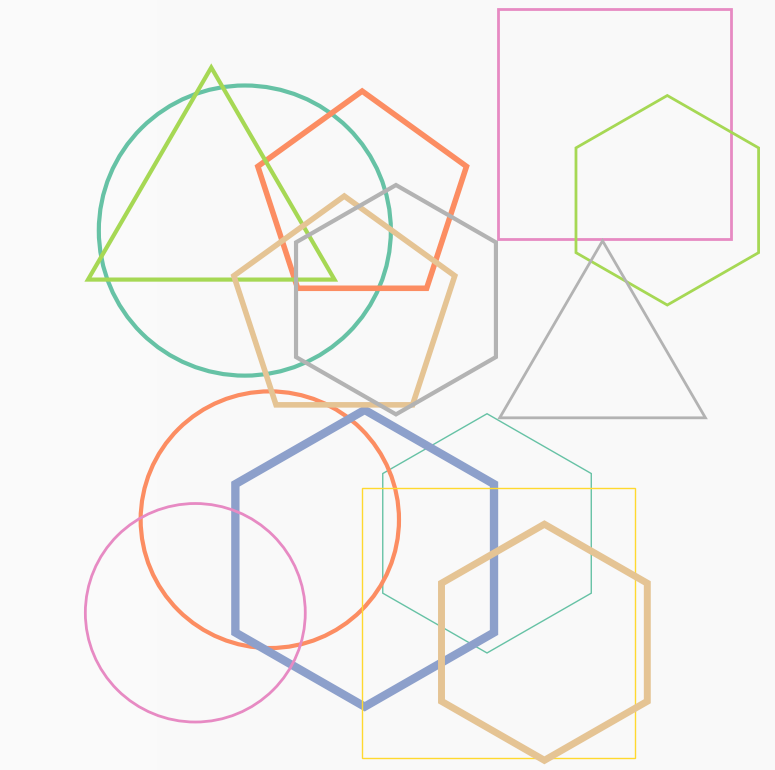[{"shape": "circle", "thickness": 1.5, "radius": 0.94, "center": [0.316, 0.701]}, {"shape": "hexagon", "thickness": 0.5, "radius": 0.78, "center": [0.628, 0.307]}, {"shape": "circle", "thickness": 1.5, "radius": 0.83, "center": [0.348, 0.325]}, {"shape": "pentagon", "thickness": 2, "radius": 0.71, "center": [0.467, 0.74]}, {"shape": "hexagon", "thickness": 3, "radius": 0.96, "center": [0.471, 0.275]}, {"shape": "circle", "thickness": 1, "radius": 0.71, "center": [0.252, 0.204]}, {"shape": "square", "thickness": 1, "radius": 0.75, "center": [0.793, 0.839]}, {"shape": "triangle", "thickness": 1.5, "radius": 0.92, "center": [0.273, 0.729]}, {"shape": "hexagon", "thickness": 1, "radius": 0.68, "center": [0.861, 0.74]}, {"shape": "square", "thickness": 0.5, "radius": 0.88, "center": [0.643, 0.191]}, {"shape": "pentagon", "thickness": 2, "radius": 0.75, "center": [0.444, 0.595]}, {"shape": "hexagon", "thickness": 2.5, "radius": 0.77, "center": [0.702, 0.166]}, {"shape": "triangle", "thickness": 1, "radius": 0.77, "center": [0.778, 0.534]}, {"shape": "hexagon", "thickness": 1.5, "radius": 0.74, "center": [0.511, 0.611]}]